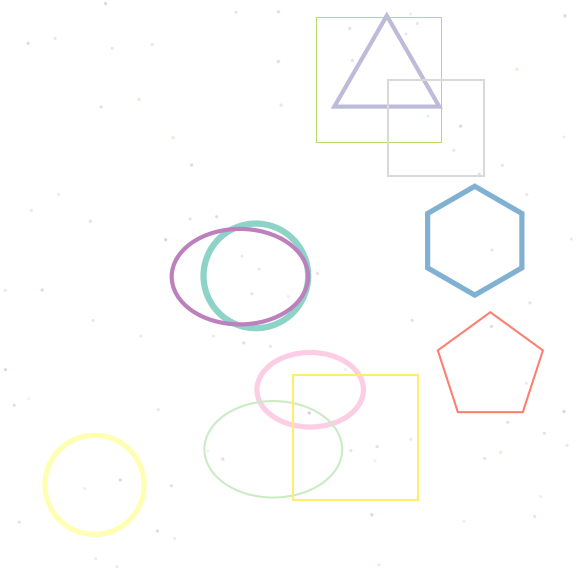[{"shape": "circle", "thickness": 3, "radius": 0.45, "center": [0.443, 0.521]}, {"shape": "circle", "thickness": 2.5, "radius": 0.43, "center": [0.164, 0.16]}, {"shape": "triangle", "thickness": 2, "radius": 0.52, "center": [0.67, 0.867]}, {"shape": "pentagon", "thickness": 1, "radius": 0.48, "center": [0.849, 0.363]}, {"shape": "hexagon", "thickness": 2.5, "radius": 0.47, "center": [0.822, 0.582]}, {"shape": "square", "thickness": 0.5, "radius": 0.54, "center": [0.655, 0.862]}, {"shape": "oval", "thickness": 2.5, "radius": 0.46, "center": [0.537, 0.324]}, {"shape": "square", "thickness": 1, "radius": 0.41, "center": [0.755, 0.777]}, {"shape": "oval", "thickness": 2, "radius": 0.59, "center": [0.415, 0.52]}, {"shape": "oval", "thickness": 1, "radius": 0.6, "center": [0.473, 0.221]}, {"shape": "square", "thickness": 1, "radius": 0.54, "center": [0.615, 0.242]}]